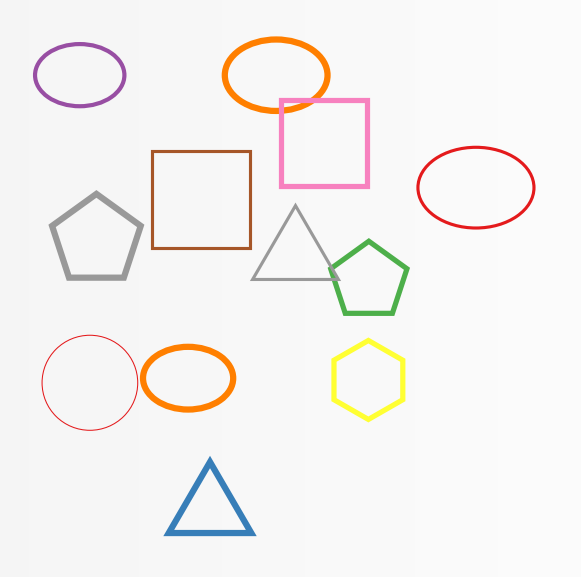[{"shape": "circle", "thickness": 0.5, "radius": 0.41, "center": [0.155, 0.336]}, {"shape": "oval", "thickness": 1.5, "radius": 0.5, "center": [0.819, 0.674]}, {"shape": "triangle", "thickness": 3, "radius": 0.41, "center": [0.361, 0.117]}, {"shape": "pentagon", "thickness": 2.5, "radius": 0.35, "center": [0.635, 0.512]}, {"shape": "oval", "thickness": 2, "radius": 0.38, "center": [0.137, 0.869]}, {"shape": "oval", "thickness": 3, "radius": 0.39, "center": [0.324, 0.344]}, {"shape": "oval", "thickness": 3, "radius": 0.44, "center": [0.475, 0.869]}, {"shape": "hexagon", "thickness": 2.5, "radius": 0.34, "center": [0.634, 0.341]}, {"shape": "square", "thickness": 1.5, "radius": 0.42, "center": [0.346, 0.654]}, {"shape": "square", "thickness": 2.5, "radius": 0.37, "center": [0.557, 0.752]}, {"shape": "triangle", "thickness": 1.5, "radius": 0.43, "center": [0.508, 0.558]}, {"shape": "pentagon", "thickness": 3, "radius": 0.4, "center": [0.166, 0.583]}]